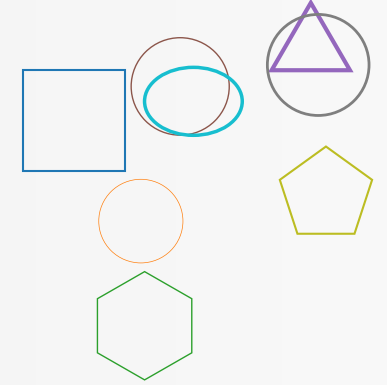[{"shape": "square", "thickness": 1.5, "radius": 0.66, "center": [0.191, 0.687]}, {"shape": "circle", "thickness": 0.5, "radius": 0.54, "center": [0.363, 0.426]}, {"shape": "hexagon", "thickness": 1, "radius": 0.7, "center": [0.373, 0.154]}, {"shape": "triangle", "thickness": 3, "radius": 0.58, "center": [0.802, 0.876]}, {"shape": "circle", "thickness": 1, "radius": 0.63, "center": [0.465, 0.776]}, {"shape": "circle", "thickness": 2, "radius": 0.66, "center": [0.821, 0.831]}, {"shape": "pentagon", "thickness": 1.5, "radius": 0.63, "center": [0.841, 0.494]}, {"shape": "oval", "thickness": 2.5, "radius": 0.63, "center": [0.499, 0.737]}]